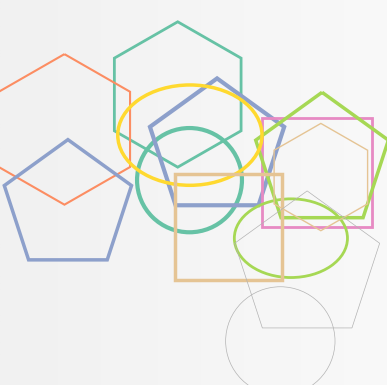[{"shape": "circle", "thickness": 3, "radius": 0.68, "center": [0.489, 0.532]}, {"shape": "hexagon", "thickness": 2, "radius": 0.94, "center": [0.459, 0.755]}, {"shape": "hexagon", "thickness": 1.5, "radius": 0.98, "center": [0.166, 0.664]}, {"shape": "pentagon", "thickness": 3, "radius": 0.91, "center": [0.56, 0.614]}, {"shape": "pentagon", "thickness": 2.5, "radius": 0.86, "center": [0.175, 0.465]}, {"shape": "square", "thickness": 2, "radius": 0.71, "center": [0.818, 0.552]}, {"shape": "pentagon", "thickness": 2.5, "radius": 0.9, "center": [0.831, 0.58]}, {"shape": "oval", "thickness": 2, "radius": 0.73, "center": [0.751, 0.381]}, {"shape": "oval", "thickness": 2.5, "radius": 0.93, "center": [0.49, 0.649]}, {"shape": "hexagon", "thickness": 1, "radius": 0.7, "center": [0.828, 0.54]}, {"shape": "square", "thickness": 2.5, "radius": 0.69, "center": [0.589, 0.41]}, {"shape": "pentagon", "thickness": 0.5, "radius": 0.98, "center": [0.793, 0.307]}, {"shape": "circle", "thickness": 0.5, "radius": 0.71, "center": [0.723, 0.114]}]